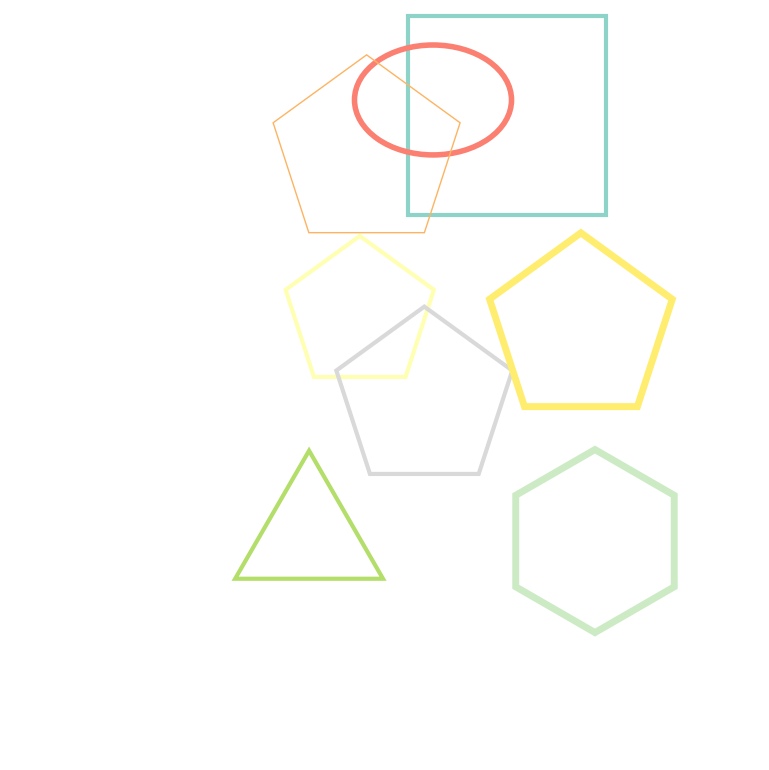[{"shape": "square", "thickness": 1.5, "radius": 0.64, "center": [0.659, 0.85]}, {"shape": "pentagon", "thickness": 1.5, "radius": 0.51, "center": [0.467, 0.592]}, {"shape": "oval", "thickness": 2, "radius": 0.51, "center": [0.562, 0.87]}, {"shape": "pentagon", "thickness": 0.5, "radius": 0.64, "center": [0.476, 0.801]}, {"shape": "triangle", "thickness": 1.5, "radius": 0.55, "center": [0.401, 0.304]}, {"shape": "pentagon", "thickness": 1.5, "radius": 0.6, "center": [0.551, 0.482]}, {"shape": "hexagon", "thickness": 2.5, "radius": 0.59, "center": [0.773, 0.297]}, {"shape": "pentagon", "thickness": 2.5, "radius": 0.62, "center": [0.754, 0.573]}]